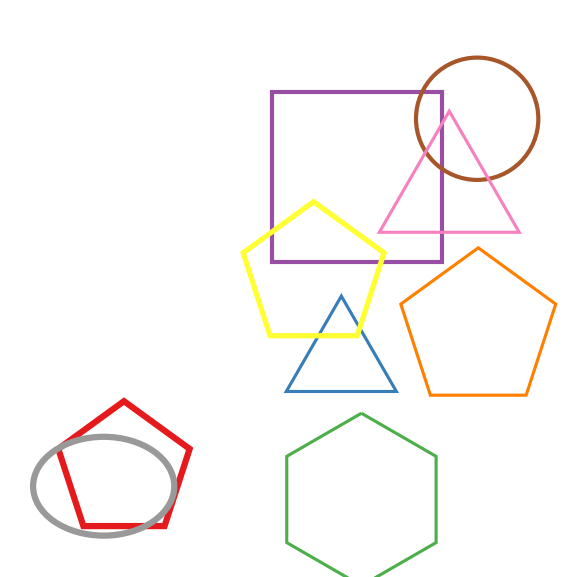[{"shape": "pentagon", "thickness": 3, "radius": 0.6, "center": [0.215, 0.185]}, {"shape": "triangle", "thickness": 1.5, "radius": 0.55, "center": [0.591, 0.376]}, {"shape": "hexagon", "thickness": 1.5, "radius": 0.75, "center": [0.626, 0.134]}, {"shape": "square", "thickness": 2, "radius": 0.73, "center": [0.618, 0.693]}, {"shape": "pentagon", "thickness": 1.5, "radius": 0.71, "center": [0.828, 0.429]}, {"shape": "pentagon", "thickness": 2.5, "radius": 0.64, "center": [0.543, 0.522]}, {"shape": "circle", "thickness": 2, "radius": 0.53, "center": [0.826, 0.793]}, {"shape": "triangle", "thickness": 1.5, "radius": 0.7, "center": [0.778, 0.667]}, {"shape": "oval", "thickness": 3, "radius": 0.61, "center": [0.18, 0.157]}]